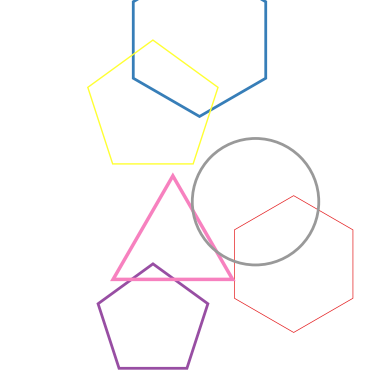[{"shape": "hexagon", "thickness": 0.5, "radius": 0.89, "center": [0.763, 0.314]}, {"shape": "hexagon", "thickness": 2, "radius": 0.99, "center": [0.518, 0.896]}, {"shape": "pentagon", "thickness": 2, "radius": 0.75, "center": [0.397, 0.165]}, {"shape": "pentagon", "thickness": 1, "radius": 0.89, "center": [0.397, 0.718]}, {"shape": "triangle", "thickness": 2.5, "radius": 0.9, "center": [0.449, 0.364]}, {"shape": "circle", "thickness": 2, "radius": 0.82, "center": [0.664, 0.476]}]